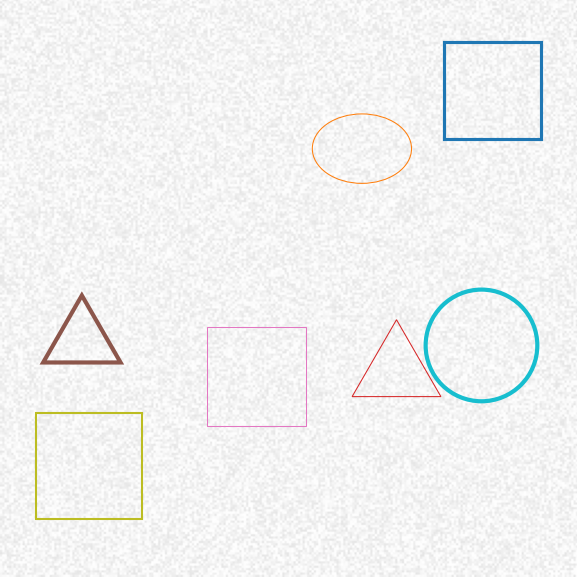[{"shape": "square", "thickness": 1.5, "radius": 0.42, "center": [0.852, 0.843]}, {"shape": "oval", "thickness": 0.5, "radius": 0.43, "center": [0.627, 0.742]}, {"shape": "triangle", "thickness": 0.5, "radius": 0.44, "center": [0.687, 0.357]}, {"shape": "triangle", "thickness": 2, "radius": 0.39, "center": [0.142, 0.41]}, {"shape": "square", "thickness": 0.5, "radius": 0.43, "center": [0.445, 0.347]}, {"shape": "square", "thickness": 1, "radius": 0.46, "center": [0.154, 0.193]}, {"shape": "circle", "thickness": 2, "radius": 0.48, "center": [0.834, 0.401]}]